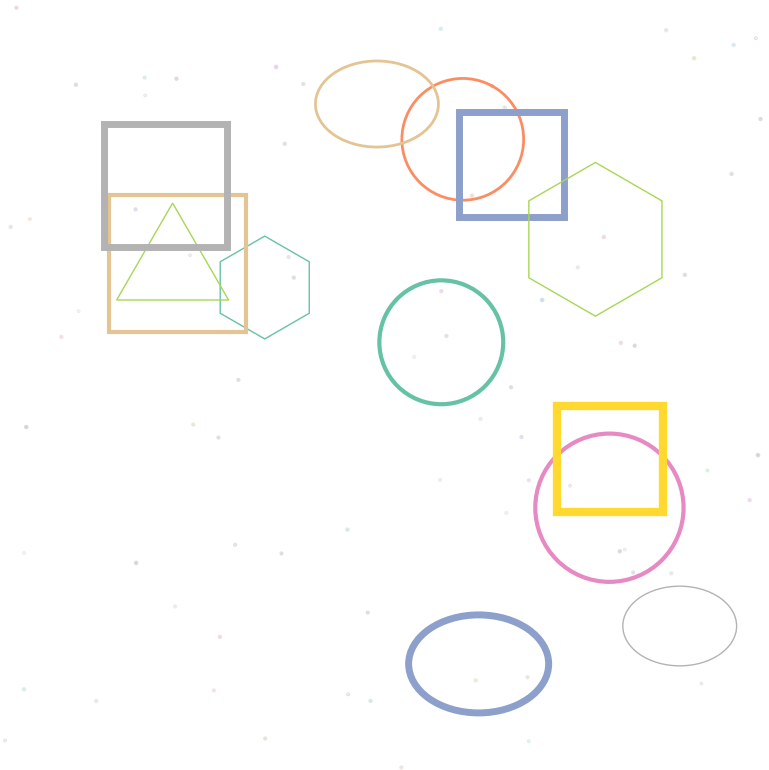[{"shape": "circle", "thickness": 1.5, "radius": 0.4, "center": [0.573, 0.555]}, {"shape": "hexagon", "thickness": 0.5, "radius": 0.33, "center": [0.344, 0.627]}, {"shape": "circle", "thickness": 1, "radius": 0.4, "center": [0.601, 0.819]}, {"shape": "square", "thickness": 2.5, "radius": 0.34, "center": [0.664, 0.786]}, {"shape": "oval", "thickness": 2.5, "radius": 0.45, "center": [0.622, 0.138]}, {"shape": "circle", "thickness": 1.5, "radius": 0.48, "center": [0.791, 0.341]}, {"shape": "triangle", "thickness": 0.5, "radius": 0.42, "center": [0.224, 0.652]}, {"shape": "hexagon", "thickness": 0.5, "radius": 0.5, "center": [0.773, 0.689]}, {"shape": "square", "thickness": 3, "radius": 0.34, "center": [0.792, 0.404]}, {"shape": "square", "thickness": 1.5, "radius": 0.44, "center": [0.23, 0.658]}, {"shape": "oval", "thickness": 1, "radius": 0.4, "center": [0.49, 0.865]}, {"shape": "square", "thickness": 2.5, "radius": 0.4, "center": [0.215, 0.759]}, {"shape": "oval", "thickness": 0.5, "radius": 0.37, "center": [0.883, 0.187]}]